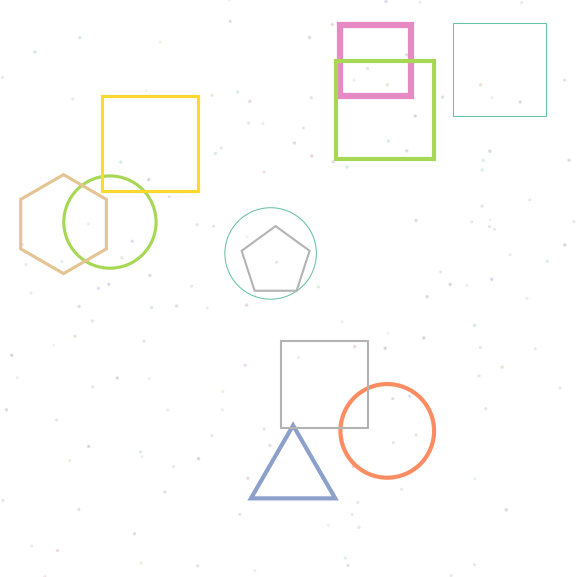[{"shape": "square", "thickness": 0.5, "radius": 0.4, "center": [0.865, 0.88]}, {"shape": "circle", "thickness": 0.5, "radius": 0.4, "center": [0.469, 0.56]}, {"shape": "circle", "thickness": 2, "radius": 0.41, "center": [0.671, 0.253]}, {"shape": "triangle", "thickness": 2, "radius": 0.42, "center": [0.508, 0.178]}, {"shape": "square", "thickness": 3, "radius": 0.31, "center": [0.65, 0.895]}, {"shape": "circle", "thickness": 1.5, "radius": 0.4, "center": [0.19, 0.615]}, {"shape": "square", "thickness": 2, "radius": 0.42, "center": [0.666, 0.808]}, {"shape": "square", "thickness": 1.5, "radius": 0.41, "center": [0.26, 0.751]}, {"shape": "hexagon", "thickness": 1.5, "radius": 0.43, "center": [0.11, 0.611]}, {"shape": "square", "thickness": 1, "radius": 0.37, "center": [0.562, 0.333]}, {"shape": "pentagon", "thickness": 1, "radius": 0.31, "center": [0.477, 0.546]}]